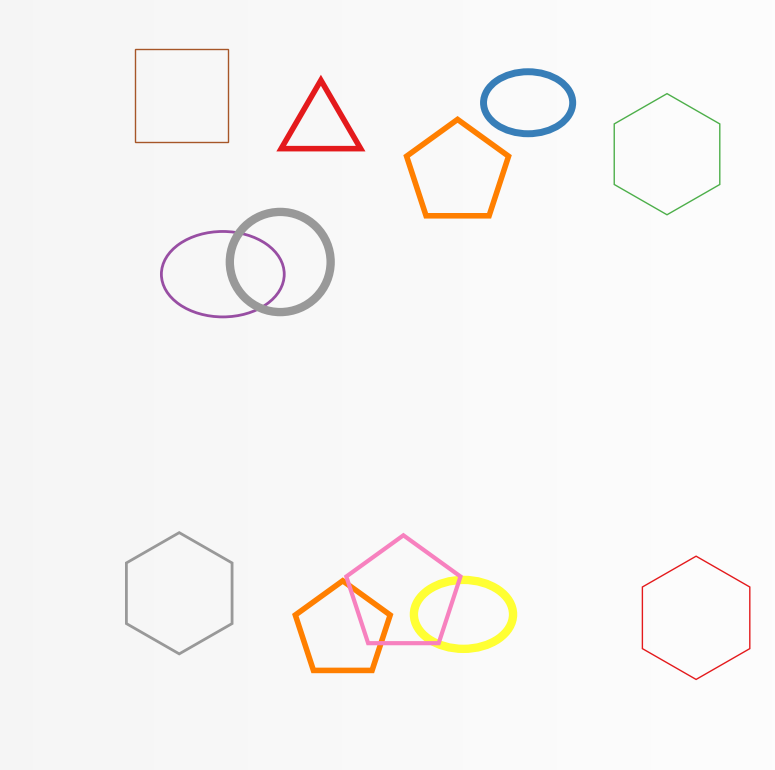[{"shape": "triangle", "thickness": 2, "radius": 0.3, "center": [0.414, 0.837]}, {"shape": "hexagon", "thickness": 0.5, "radius": 0.4, "center": [0.898, 0.198]}, {"shape": "oval", "thickness": 2.5, "radius": 0.29, "center": [0.681, 0.867]}, {"shape": "hexagon", "thickness": 0.5, "radius": 0.39, "center": [0.861, 0.8]}, {"shape": "oval", "thickness": 1, "radius": 0.4, "center": [0.287, 0.644]}, {"shape": "pentagon", "thickness": 2, "radius": 0.32, "center": [0.442, 0.181]}, {"shape": "pentagon", "thickness": 2, "radius": 0.35, "center": [0.59, 0.776]}, {"shape": "oval", "thickness": 3, "radius": 0.32, "center": [0.598, 0.202]}, {"shape": "square", "thickness": 0.5, "radius": 0.3, "center": [0.234, 0.876]}, {"shape": "pentagon", "thickness": 1.5, "radius": 0.39, "center": [0.521, 0.227]}, {"shape": "circle", "thickness": 3, "radius": 0.33, "center": [0.362, 0.66]}, {"shape": "hexagon", "thickness": 1, "radius": 0.39, "center": [0.231, 0.23]}]